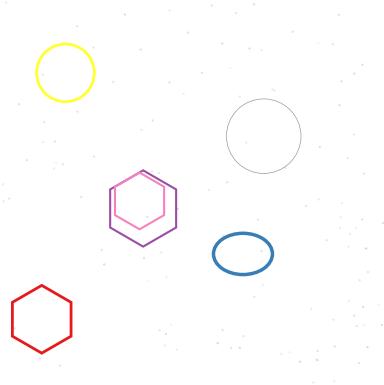[{"shape": "hexagon", "thickness": 2, "radius": 0.44, "center": [0.108, 0.171]}, {"shape": "oval", "thickness": 2.5, "radius": 0.38, "center": [0.631, 0.34]}, {"shape": "hexagon", "thickness": 1.5, "radius": 0.49, "center": [0.372, 0.458]}, {"shape": "circle", "thickness": 2, "radius": 0.37, "center": [0.17, 0.811]}, {"shape": "hexagon", "thickness": 1.5, "radius": 0.37, "center": [0.362, 0.478]}, {"shape": "circle", "thickness": 0.5, "radius": 0.48, "center": [0.685, 0.646]}]